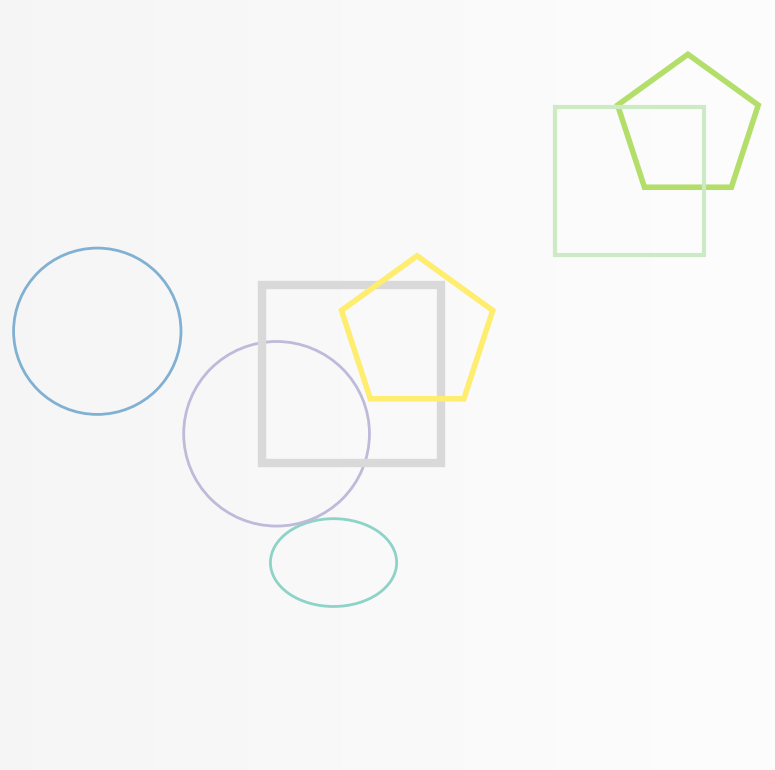[{"shape": "oval", "thickness": 1, "radius": 0.41, "center": [0.43, 0.269]}, {"shape": "circle", "thickness": 1, "radius": 0.6, "center": [0.357, 0.437]}, {"shape": "circle", "thickness": 1, "radius": 0.54, "center": [0.126, 0.57]}, {"shape": "pentagon", "thickness": 2, "radius": 0.48, "center": [0.888, 0.834]}, {"shape": "square", "thickness": 3, "radius": 0.58, "center": [0.454, 0.514]}, {"shape": "square", "thickness": 1.5, "radius": 0.48, "center": [0.812, 0.765]}, {"shape": "pentagon", "thickness": 2, "radius": 0.51, "center": [0.538, 0.565]}]